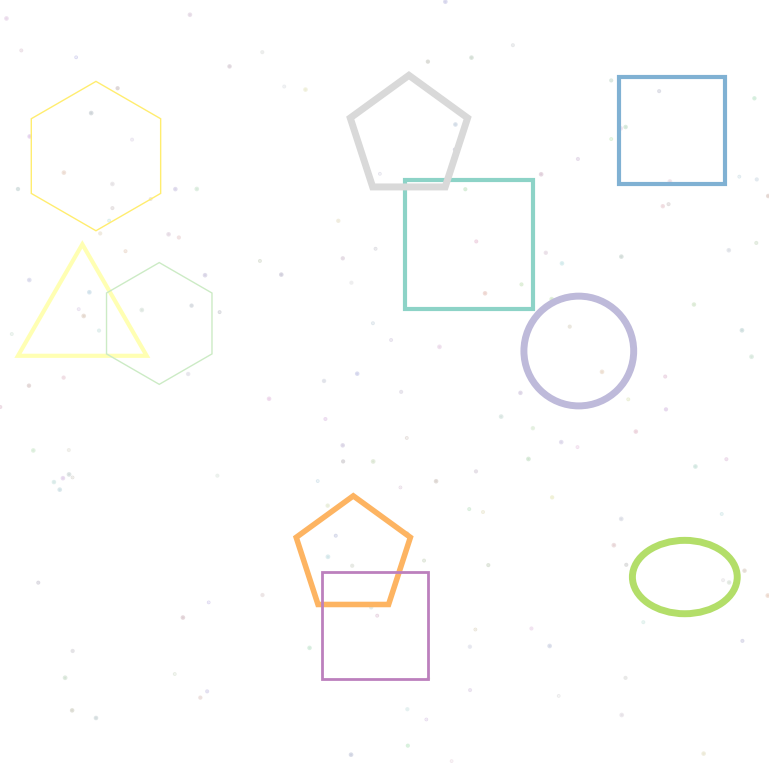[{"shape": "square", "thickness": 1.5, "radius": 0.42, "center": [0.609, 0.683]}, {"shape": "triangle", "thickness": 1.5, "radius": 0.48, "center": [0.107, 0.586]}, {"shape": "circle", "thickness": 2.5, "radius": 0.36, "center": [0.752, 0.544]}, {"shape": "square", "thickness": 1.5, "radius": 0.35, "center": [0.873, 0.83]}, {"shape": "pentagon", "thickness": 2, "radius": 0.39, "center": [0.459, 0.278]}, {"shape": "oval", "thickness": 2.5, "radius": 0.34, "center": [0.889, 0.251]}, {"shape": "pentagon", "thickness": 2.5, "radius": 0.4, "center": [0.531, 0.822]}, {"shape": "square", "thickness": 1, "radius": 0.35, "center": [0.487, 0.188]}, {"shape": "hexagon", "thickness": 0.5, "radius": 0.4, "center": [0.207, 0.58]}, {"shape": "hexagon", "thickness": 0.5, "radius": 0.48, "center": [0.125, 0.797]}]